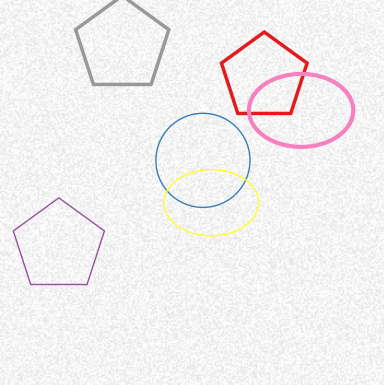[{"shape": "pentagon", "thickness": 2.5, "radius": 0.58, "center": [0.686, 0.8]}, {"shape": "circle", "thickness": 1, "radius": 0.61, "center": [0.527, 0.583]}, {"shape": "pentagon", "thickness": 1, "radius": 0.62, "center": [0.153, 0.362]}, {"shape": "oval", "thickness": 1, "radius": 0.61, "center": [0.549, 0.473]}, {"shape": "oval", "thickness": 3, "radius": 0.68, "center": [0.782, 0.713]}, {"shape": "pentagon", "thickness": 2.5, "radius": 0.64, "center": [0.318, 0.884]}]